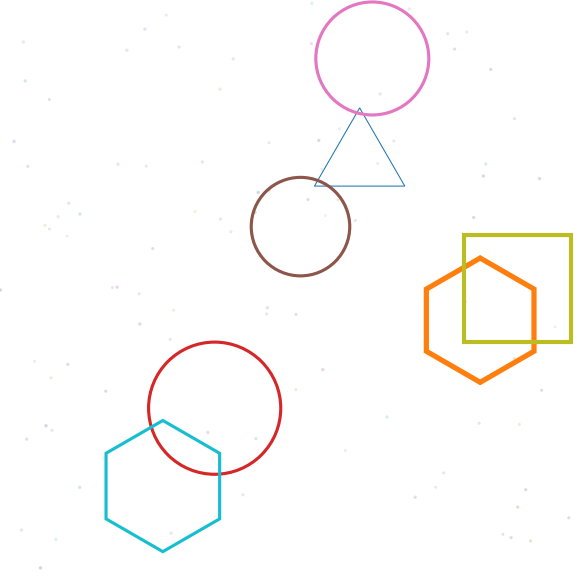[{"shape": "triangle", "thickness": 0.5, "radius": 0.45, "center": [0.623, 0.722]}, {"shape": "hexagon", "thickness": 2.5, "radius": 0.54, "center": [0.831, 0.445]}, {"shape": "circle", "thickness": 1.5, "radius": 0.57, "center": [0.372, 0.292]}, {"shape": "circle", "thickness": 1.5, "radius": 0.43, "center": [0.52, 0.607]}, {"shape": "circle", "thickness": 1.5, "radius": 0.49, "center": [0.645, 0.898]}, {"shape": "square", "thickness": 2, "radius": 0.46, "center": [0.897, 0.5]}, {"shape": "hexagon", "thickness": 1.5, "radius": 0.57, "center": [0.282, 0.157]}]